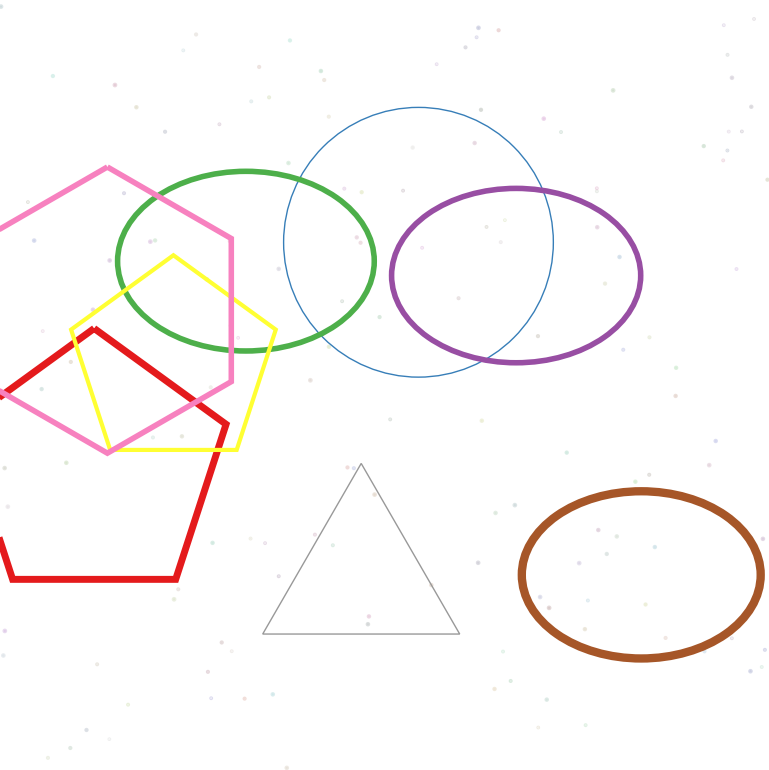[{"shape": "pentagon", "thickness": 2.5, "radius": 0.9, "center": [0.122, 0.393]}, {"shape": "circle", "thickness": 0.5, "radius": 0.88, "center": [0.543, 0.685]}, {"shape": "oval", "thickness": 2, "radius": 0.83, "center": [0.319, 0.661]}, {"shape": "oval", "thickness": 2, "radius": 0.81, "center": [0.67, 0.642]}, {"shape": "pentagon", "thickness": 1.5, "radius": 0.7, "center": [0.225, 0.529]}, {"shape": "oval", "thickness": 3, "radius": 0.78, "center": [0.833, 0.253]}, {"shape": "hexagon", "thickness": 2, "radius": 0.93, "center": [0.139, 0.597]}, {"shape": "triangle", "thickness": 0.5, "radius": 0.74, "center": [0.469, 0.25]}]